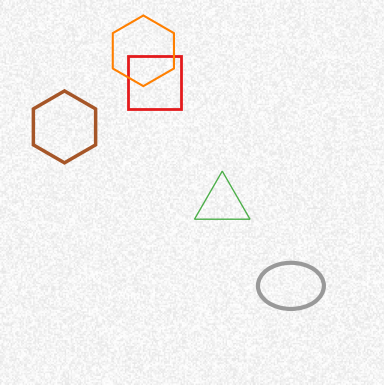[{"shape": "square", "thickness": 2, "radius": 0.34, "center": [0.4, 0.785]}, {"shape": "triangle", "thickness": 1, "radius": 0.42, "center": [0.577, 0.472]}, {"shape": "hexagon", "thickness": 1.5, "radius": 0.46, "center": [0.372, 0.868]}, {"shape": "hexagon", "thickness": 2.5, "radius": 0.47, "center": [0.168, 0.67]}, {"shape": "oval", "thickness": 3, "radius": 0.43, "center": [0.756, 0.257]}]